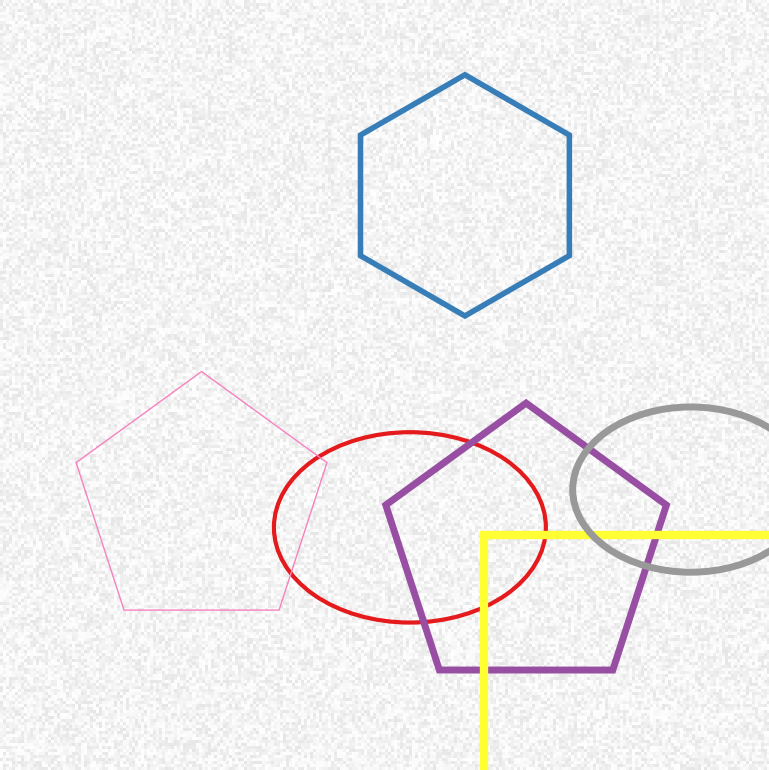[{"shape": "oval", "thickness": 1.5, "radius": 0.88, "center": [0.532, 0.315]}, {"shape": "hexagon", "thickness": 2, "radius": 0.78, "center": [0.604, 0.746]}, {"shape": "pentagon", "thickness": 2.5, "radius": 0.96, "center": [0.683, 0.285]}, {"shape": "square", "thickness": 3, "radius": 0.99, "center": [0.827, 0.107]}, {"shape": "pentagon", "thickness": 0.5, "radius": 0.86, "center": [0.262, 0.346]}, {"shape": "oval", "thickness": 2.5, "radius": 0.77, "center": [0.897, 0.364]}]